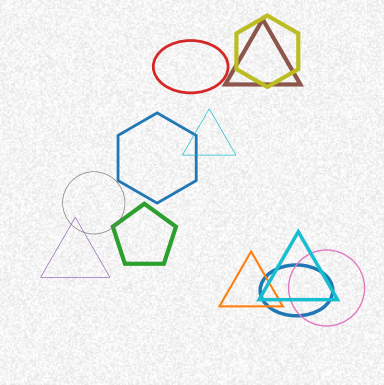[{"shape": "hexagon", "thickness": 2, "radius": 0.59, "center": [0.408, 0.59]}, {"shape": "oval", "thickness": 2.5, "radius": 0.47, "center": [0.77, 0.246]}, {"shape": "triangle", "thickness": 1.5, "radius": 0.48, "center": [0.652, 0.252]}, {"shape": "pentagon", "thickness": 3, "radius": 0.43, "center": [0.375, 0.385]}, {"shape": "oval", "thickness": 2, "radius": 0.49, "center": [0.495, 0.827]}, {"shape": "triangle", "thickness": 0.5, "radius": 0.52, "center": [0.196, 0.332]}, {"shape": "triangle", "thickness": 3, "radius": 0.56, "center": [0.683, 0.837]}, {"shape": "circle", "thickness": 1, "radius": 0.49, "center": [0.848, 0.252]}, {"shape": "circle", "thickness": 0.5, "radius": 0.4, "center": [0.244, 0.473]}, {"shape": "hexagon", "thickness": 3, "radius": 0.46, "center": [0.694, 0.867]}, {"shape": "triangle", "thickness": 0.5, "radius": 0.4, "center": [0.543, 0.637]}, {"shape": "triangle", "thickness": 2.5, "radius": 0.59, "center": [0.775, 0.281]}]